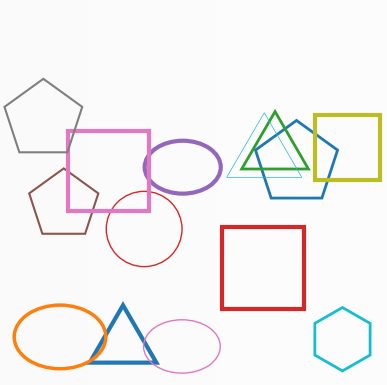[{"shape": "pentagon", "thickness": 2, "radius": 0.56, "center": [0.765, 0.576]}, {"shape": "triangle", "thickness": 3, "radius": 0.5, "center": [0.317, 0.108]}, {"shape": "oval", "thickness": 2.5, "radius": 0.59, "center": [0.155, 0.125]}, {"shape": "triangle", "thickness": 2, "radius": 0.5, "center": [0.71, 0.611]}, {"shape": "circle", "thickness": 1, "radius": 0.49, "center": [0.372, 0.405]}, {"shape": "square", "thickness": 3, "radius": 0.53, "center": [0.678, 0.304]}, {"shape": "oval", "thickness": 3, "radius": 0.49, "center": [0.472, 0.566]}, {"shape": "pentagon", "thickness": 1.5, "radius": 0.47, "center": [0.165, 0.469]}, {"shape": "square", "thickness": 3, "radius": 0.52, "center": [0.279, 0.555]}, {"shape": "oval", "thickness": 1, "radius": 0.5, "center": [0.469, 0.1]}, {"shape": "pentagon", "thickness": 1.5, "radius": 0.53, "center": [0.112, 0.69]}, {"shape": "square", "thickness": 3, "radius": 0.42, "center": [0.897, 0.616]}, {"shape": "triangle", "thickness": 0.5, "radius": 0.56, "center": [0.682, 0.595]}, {"shape": "hexagon", "thickness": 2, "radius": 0.41, "center": [0.884, 0.119]}]